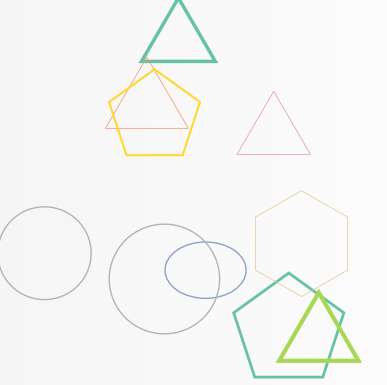[{"shape": "pentagon", "thickness": 2, "radius": 0.75, "center": [0.745, 0.141]}, {"shape": "triangle", "thickness": 2.5, "radius": 0.55, "center": [0.46, 0.896]}, {"shape": "triangle", "thickness": 0.5, "radius": 0.62, "center": [0.379, 0.728]}, {"shape": "oval", "thickness": 1, "radius": 0.52, "center": [0.531, 0.298]}, {"shape": "triangle", "thickness": 0.5, "radius": 0.55, "center": [0.706, 0.654]}, {"shape": "triangle", "thickness": 3, "radius": 0.59, "center": [0.823, 0.122]}, {"shape": "pentagon", "thickness": 1.5, "radius": 0.62, "center": [0.399, 0.697]}, {"shape": "hexagon", "thickness": 0.5, "radius": 0.69, "center": [0.778, 0.367]}, {"shape": "circle", "thickness": 1, "radius": 0.71, "center": [0.424, 0.275]}, {"shape": "circle", "thickness": 1, "radius": 0.6, "center": [0.115, 0.342]}]